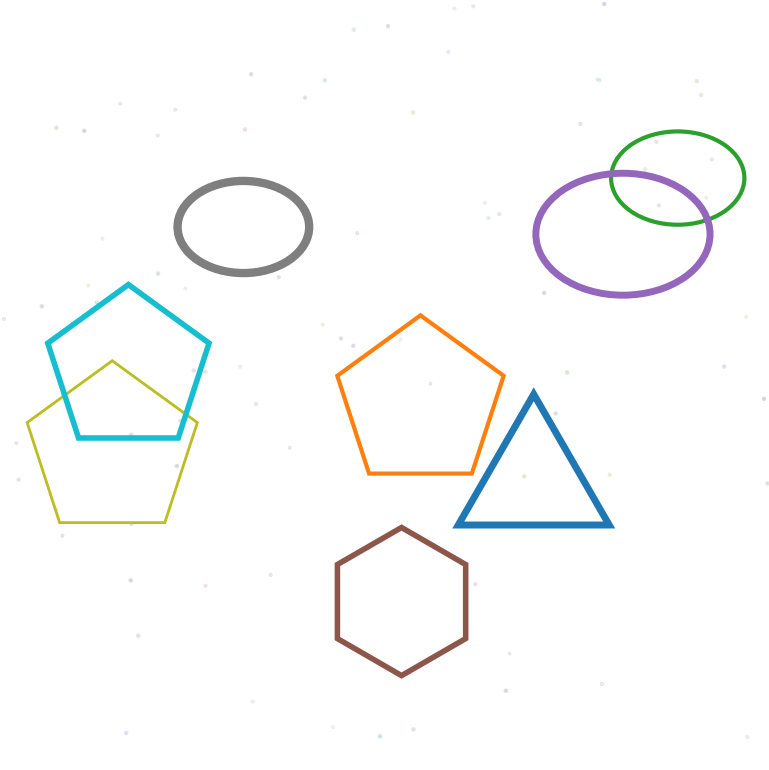[{"shape": "triangle", "thickness": 2.5, "radius": 0.57, "center": [0.693, 0.375]}, {"shape": "pentagon", "thickness": 1.5, "radius": 0.57, "center": [0.546, 0.477]}, {"shape": "oval", "thickness": 1.5, "radius": 0.43, "center": [0.88, 0.769]}, {"shape": "oval", "thickness": 2.5, "radius": 0.57, "center": [0.809, 0.696]}, {"shape": "hexagon", "thickness": 2, "radius": 0.48, "center": [0.521, 0.219]}, {"shape": "oval", "thickness": 3, "radius": 0.43, "center": [0.316, 0.705]}, {"shape": "pentagon", "thickness": 1, "radius": 0.58, "center": [0.146, 0.415]}, {"shape": "pentagon", "thickness": 2, "radius": 0.55, "center": [0.167, 0.52]}]